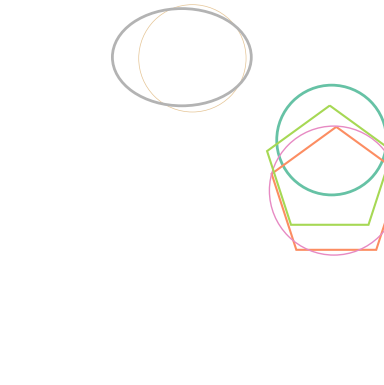[{"shape": "circle", "thickness": 2, "radius": 0.71, "center": [0.861, 0.636]}, {"shape": "pentagon", "thickness": 1.5, "radius": 0.88, "center": [0.873, 0.494]}, {"shape": "circle", "thickness": 1, "radius": 0.84, "center": [0.867, 0.505]}, {"shape": "pentagon", "thickness": 1.5, "radius": 0.86, "center": [0.856, 0.555]}, {"shape": "circle", "thickness": 0.5, "radius": 0.7, "center": [0.5, 0.848]}, {"shape": "oval", "thickness": 2, "radius": 0.9, "center": [0.472, 0.851]}]